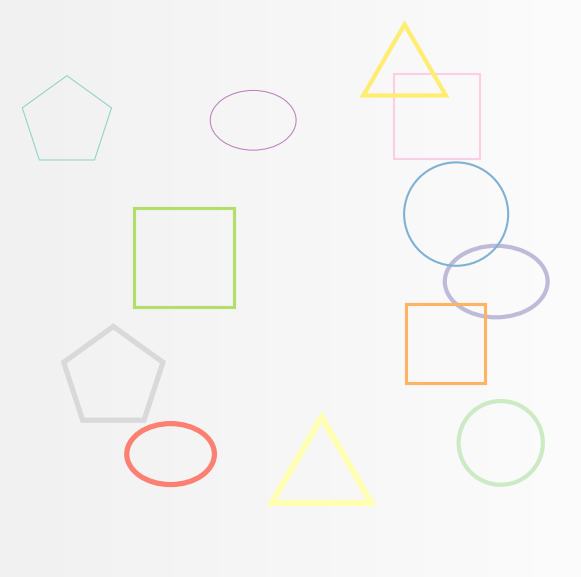[{"shape": "pentagon", "thickness": 0.5, "radius": 0.4, "center": [0.115, 0.787]}, {"shape": "triangle", "thickness": 3, "radius": 0.5, "center": [0.553, 0.178]}, {"shape": "oval", "thickness": 2, "radius": 0.44, "center": [0.854, 0.512]}, {"shape": "oval", "thickness": 2.5, "radius": 0.38, "center": [0.294, 0.213]}, {"shape": "circle", "thickness": 1, "radius": 0.45, "center": [0.785, 0.628]}, {"shape": "square", "thickness": 1.5, "radius": 0.34, "center": [0.766, 0.405]}, {"shape": "square", "thickness": 1.5, "radius": 0.43, "center": [0.316, 0.554]}, {"shape": "square", "thickness": 1, "radius": 0.37, "center": [0.751, 0.798]}, {"shape": "pentagon", "thickness": 2.5, "radius": 0.45, "center": [0.195, 0.344]}, {"shape": "oval", "thickness": 0.5, "radius": 0.37, "center": [0.436, 0.791]}, {"shape": "circle", "thickness": 2, "radius": 0.36, "center": [0.861, 0.232]}, {"shape": "triangle", "thickness": 2, "radius": 0.41, "center": [0.696, 0.875]}]